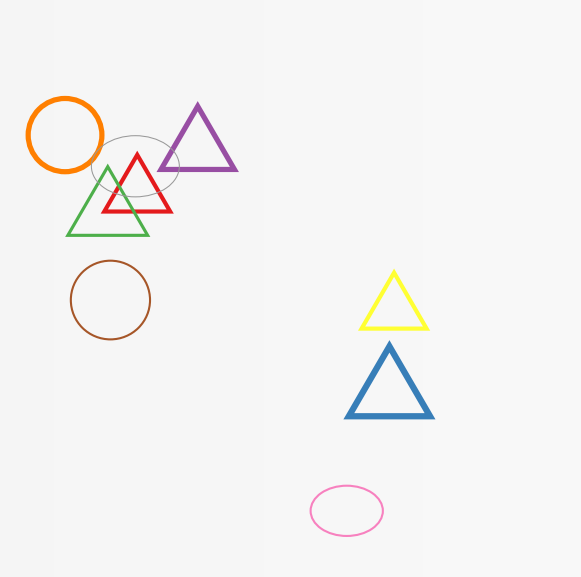[{"shape": "triangle", "thickness": 2, "radius": 0.33, "center": [0.236, 0.666]}, {"shape": "triangle", "thickness": 3, "radius": 0.4, "center": [0.67, 0.319]}, {"shape": "triangle", "thickness": 1.5, "radius": 0.4, "center": [0.185, 0.631]}, {"shape": "triangle", "thickness": 2.5, "radius": 0.36, "center": [0.34, 0.742]}, {"shape": "circle", "thickness": 2.5, "radius": 0.32, "center": [0.112, 0.765]}, {"shape": "triangle", "thickness": 2, "radius": 0.32, "center": [0.678, 0.462]}, {"shape": "circle", "thickness": 1, "radius": 0.34, "center": [0.19, 0.48]}, {"shape": "oval", "thickness": 1, "radius": 0.31, "center": [0.597, 0.115]}, {"shape": "oval", "thickness": 0.5, "radius": 0.38, "center": [0.233, 0.711]}]